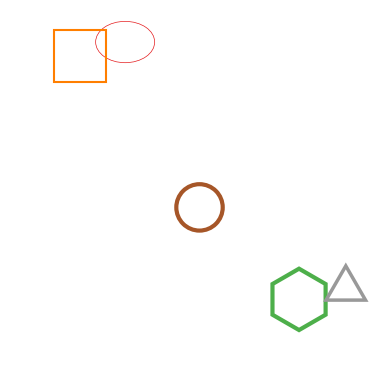[{"shape": "oval", "thickness": 0.5, "radius": 0.38, "center": [0.325, 0.891]}, {"shape": "hexagon", "thickness": 3, "radius": 0.4, "center": [0.777, 0.222]}, {"shape": "square", "thickness": 1.5, "radius": 0.34, "center": [0.207, 0.854]}, {"shape": "circle", "thickness": 3, "radius": 0.3, "center": [0.518, 0.461]}, {"shape": "triangle", "thickness": 2.5, "radius": 0.3, "center": [0.898, 0.25]}]